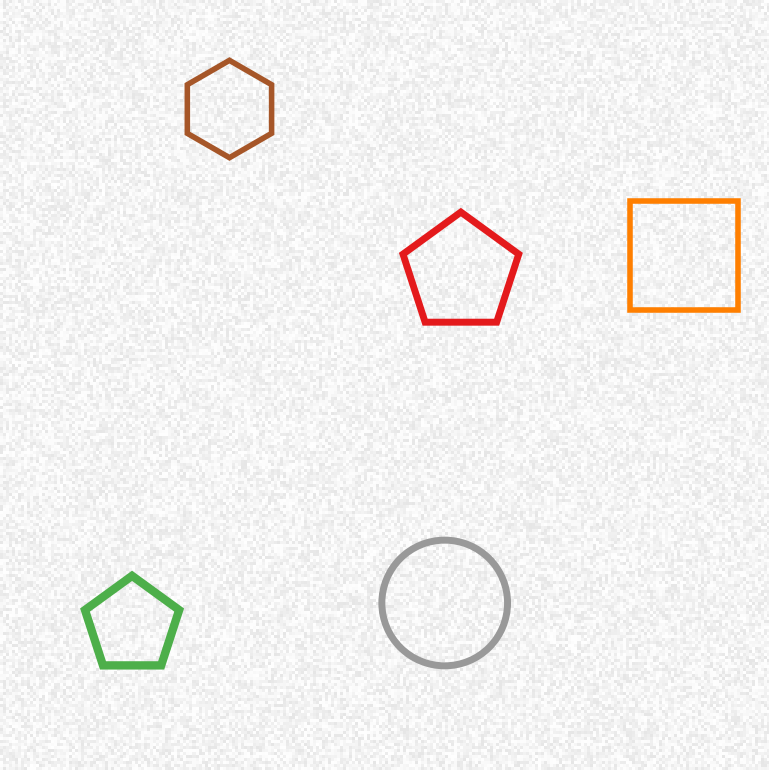[{"shape": "pentagon", "thickness": 2.5, "radius": 0.4, "center": [0.599, 0.646]}, {"shape": "pentagon", "thickness": 3, "radius": 0.32, "center": [0.172, 0.188]}, {"shape": "square", "thickness": 2, "radius": 0.35, "center": [0.888, 0.668]}, {"shape": "hexagon", "thickness": 2, "radius": 0.32, "center": [0.298, 0.858]}, {"shape": "circle", "thickness": 2.5, "radius": 0.41, "center": [0.578, 0.217]}]